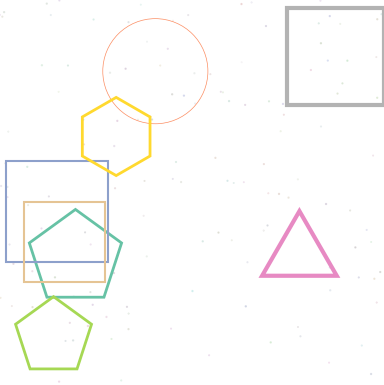[{"shape": "pentagon", "thickness": 2, "radius": 0.63, "center": [0.196, 0.33]}, {"shape": "circle", "thickness": 0.5, "radius": 0.68, "center": [0.403, 0.815]}, {"shape": "square", "thickness": 1.5, "radius": 0.66, "center": [0.147, 0.451]}, {"shape": "triangle", "thickness": 3, "radius": 0.56, "center": [0.778, 0.34]}, {"shape": "pentagon", "thickness": 2, "radius": 0.52, "center": [0.139, 0.126]}, {"shape": "hexagon", "thickness": 2, "radius": 0.51, "center": [0.302, 0.645]}, {"shape": "square", "thickness": 1.5, "radius": 0.52, "center": [0.167, 0.371]}, {"shape": "square", "thickness": 3, "radius": 0.63, "center": [0.872, 0.852]}]